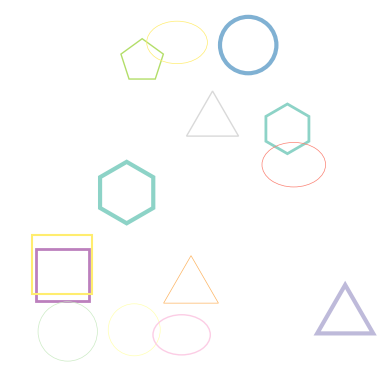[{"shape": "hexagon", "thickness": 2, "radius": 0.32, "center": [0.747, 0.665]}, {"shape": "hexagon", "thickness": 3, "radius": 0.4, "center": [0.329, 0.5]}, {"shape": "circle", "thickness": 0.5, "radius": 0.34, "center": [0.349, 0.143]}, {"shape": "triangle", "thickness": 3, "radius": 0.42, "center": [0.897, 0.176]}, {"shape": "oval", "thickness": 0.5, "radius": 0.41, "center": [0.763, 0.572]}, {"shape": "circle", "thickness": 3, "radius": 0.37, "center": [0.645, 0.883]}, {"shape": "triangle", "thickness": 0.5, "radius": 0.41, "center": [0.496, 0.254]}, {"shape": "pentagon", "thickness": 1, "radius": 0.29, "center": [0.369, 0.842]}, {"shape": "oval", "thickness": 1, "radius": 0.37, "center": [0.472, 0.13]}, {"shape": "triangle", "thickness": 1, "radius": 0.39, "center": [0.552, 0.685]}, {"shape": "square", "thickness": 2, "radius": 0.34, "center": [0.163, 0.285]}, {"shape": "circle", "thickness": 0.5, "radius": 0.39, "center": [0.176, 0.139]}, {"shape": "oval", "thickness": 0.5, "radius": 0.39, "center": [0.46, 0.89]}, {"shape": "square", "thickness": 1.5, "radius": 0.39, "center": [0.161, 0.313]}]